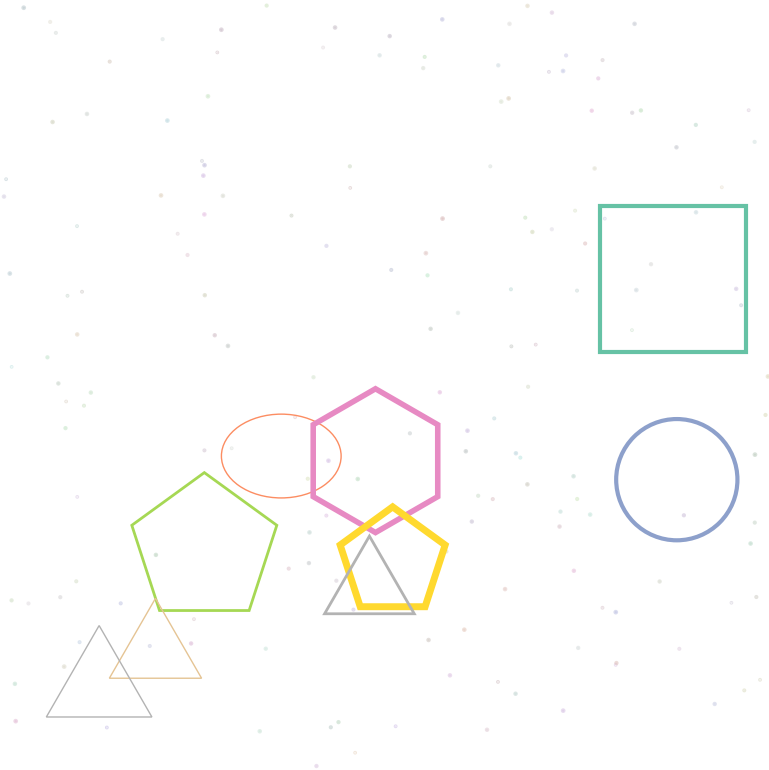[{"shape": "square", "thickness": 1.5, "radius": 0.47, "center": [0.874, 0.638]}, {"shape": "oval", "thickness": 0.5, "radius": 0.39, "center": [0.365, 0.408]}, {"shape": "circle", "thickness": 1.5, "radius": 0.39, "center": [0.879, 0.377]}, {"shape": "hexagon", "thickness": 2, "radius": 0.47, "center": [0.488, 0.402]}, {"shape": "pentagon", "thickness": 1, "radius": 0.5, "center": [0.265, 0.287]}, {"shape": "pentagon", "thickness": 2.5, "radius": 0.36, "center": [0.51, 0.27]}, {"shape": "triangle", "thickness": 0.5, "radius": 0.35, "center": [0.202, 0.154]}, {"shape": "triangle", "thickness": 1, "radius": 0.34, "center": [0.48, 0.237]}, {"shape": "triangle", "thickness": 0.5, "radius": 0.4, "center": [0.129, 0.108]}]